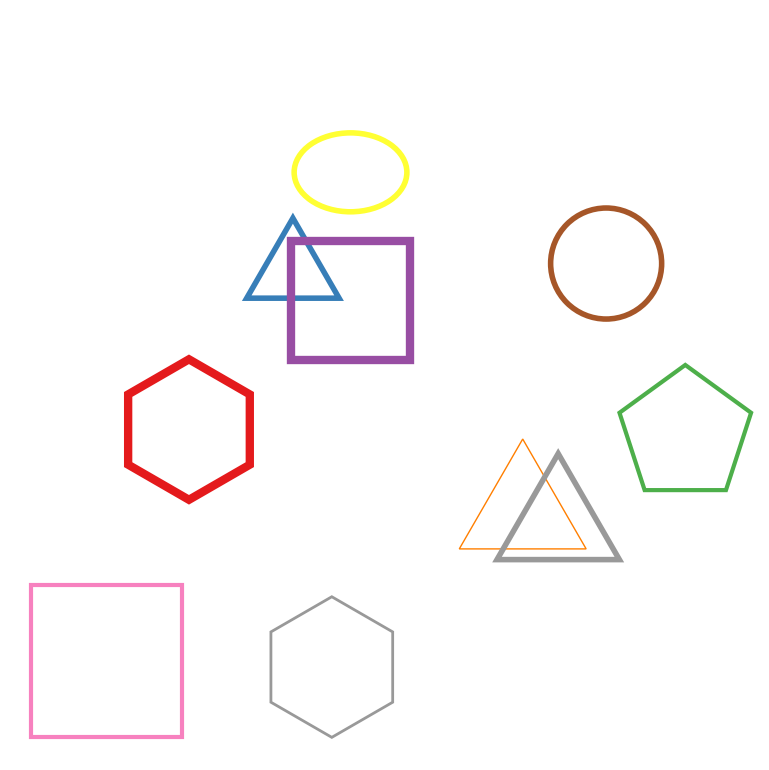[{"shape": "hexagon", "thickness": 3, "radius": 0.46, "center": [0.245, 0.442]}, {"shape": "triangle", "thickness": 2, "radius": 0.35, "center": [0.38, 0.647]}, {"shape": "pentagon", "thickness": 1.5, "radius": 0.45, "center": [0.89, 0.436]}, {"shape": "square", "thickness": 3, "radius": 0.39, "center": [0.455, 0.61]}, {"shape": "triangle", "thickness": 0.5, "radius": 0.48, "center": [0.679, 0.335]}, {"shape": "oval", "thickness": 2, "radius": 0.37, "center": [0.455, 0.776]}, {"shape": "circle", "thickness": 2, "radius": 0.36, "center": [0.787, 0.658]}, {"shape": "square", "thickness": 1.5, "radius": 0.49, "center": [0.138, 0.141]}, {"shape": "triangle", "thickness": 2, "radius": 0.46, "center": [0.725, 0.319]}, {"shape": "hexagon", "thickness": 1, "radius": 0.46, "center": [0.431, 0.134]}]